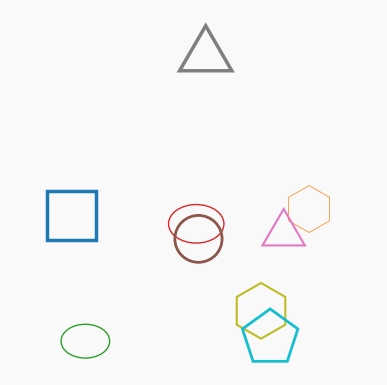[{"shape": "square", "thickness": 2.5, "radius": 0.32, "center": [0.185, 0.439]}, {"shape": "hexagon", "thickness": 0.5, "radius": 0.31, "center": [0.798, 0.457]}, {"shape": "oval", "thickness": 1, "radius": 0.31, "center": [0.22, 0.114]}, {"shape": "oval", "thickness": 1, "radius": 0.36, "center": [0.506, 0.419]}, {"shape": "circle", "thickness": 2, "radius": 0.3, "center": [0.512, 0.38]}, {"shape": "triangle", "thickness": 1.5, "radius": 0.32, "center": [0.732, 0.394]}, {"shape": "triangle", "thickness": 2.5, "radius": 0.39, "center": [0.531, 0.855]}, {"shape": "hexagon", "thickness": 1.5, "radius": 0.36, "center": [0.674, 0.193]}, {"shape": "pentagon", "thickness": 2, "radius": 0.38, "center": [0.697, 0.122]}]